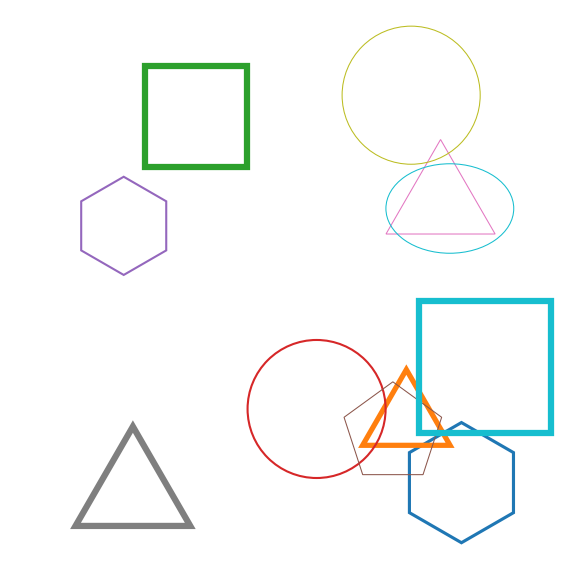[{"shape": "hexagon", "thickness": 1.5, "radius": 0.52, "center": [0.799, 0.163]}, {"shape": "triangle", "thickness": 2.5, "radius": 0.44, "center": [0.704, 0.272]}, {"shape": "square", "thickness": 3, "radius": 0.44, "center": [0.34, 0.798]}, {"shape": "circle", "thickness": 1, "radius": 0.6, "center": [0.548, 0.291]}, {"shape": "hexagon", "thickness": 1, "radius": 0.43, "center": [0.214, 0.608]}, {"shape": "pentagon", "thickness": 0.5, "radius": 0.44, "center": [0.68, 0.249]}, {"shape": "triangle", "thickness": 0.5, "radius": 0.55, "center": [0.763, 0.648]}, {"shape": "triangle", "thickness": 3, "radius": 0.57, "center": [0.23, 0.146]}, {"shape": "circle", "thickness": 0.5, "radius": 0.6, "center": [0.712, 0.834]}, {"shape": "square", "thickness": 3, "radius": 0.57, "center": [0.84, 0.364]}, {"shape": "oval", "thickness": 0.5, "radius": 0.55, "center": [0.779, 0.638]}]